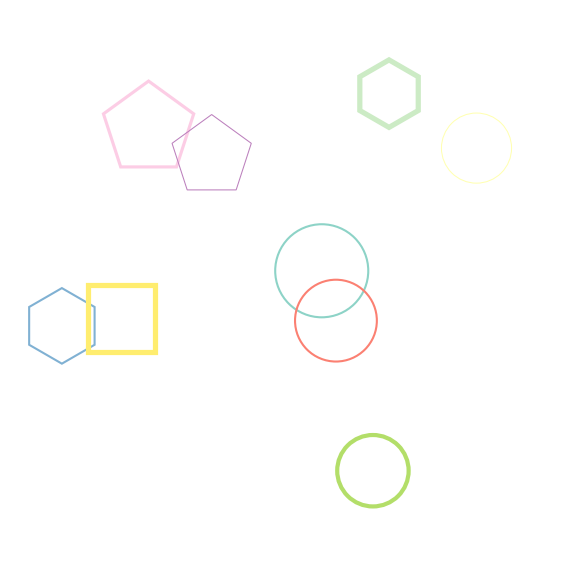[{"shape": "circle", "thickness": 1, "radius": 0.4, "center": [0.557, 0.53]}, {"shape": "circle", "thickness": 0.5, "radius": 0.3, "center": [0.825, 0.743]}, {"shape": "circle", "thickness": 1, "radius": 0.35, "center": [0.582, 0.444]}, {"shape": "hexagon", "thickness": 1, "radius": 0.33, "center": [0.107, 0.435]}, {"shape": "circle", "thickness": 2, "radius": 0.31, "center": [0.646, 0.184]}, {"shape": "pentagon", "thickness": 1.5, "radius": 0.41, "center": [0.257, 0.777]}, {"shape": "pentagon", "thickness": 0.5, "radius": 0.36, "center": [0.367, 0.729]}, {"shape": "hexagon", "thickness": 2.5, "radius": 0.29, "center": [0.674, 0.837]}, {"shape": "square", "thickness": 2.5, "radius": 0.29, "center": [0.211, 0.447]}]